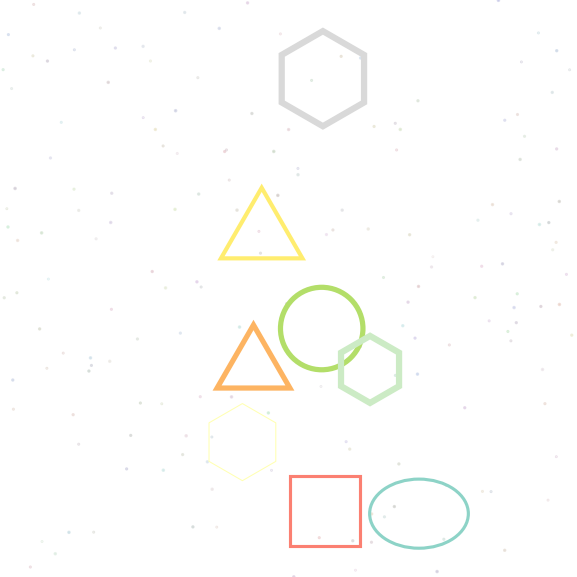[{"shape": "oval", "thickness": 1.5, "radius": 0.43, "center": [0.726, 0.11]}, {"shape": "hexagon", "thickness": 0.5, "radius": 0.33, "center": [0.42, 0.234]}, {"shape": "square", "thickness": 1.5, "radius": 0.3, "center": [0.562, 0.115]}, {"shape": "triangle", "thickness": 2.5, "radius": 0.36, "center": [0.439, 0.364]}, {"shape": "circle", "thickness": 2.5, "radius": 0.36, "center": [0.557, 0.43]}, {"shape": "hexagon", "thickness": 3, "radius": 0.41, "center": [0.559, 0.863]}, {"shape": "hexagon", "thickness": 3, "radius": 0.29, "center": [0.641, 0.359]}, {"shape": "triangle", "thickness": 2, "radius": 0.41, "center": [0.453, 0.593]}]